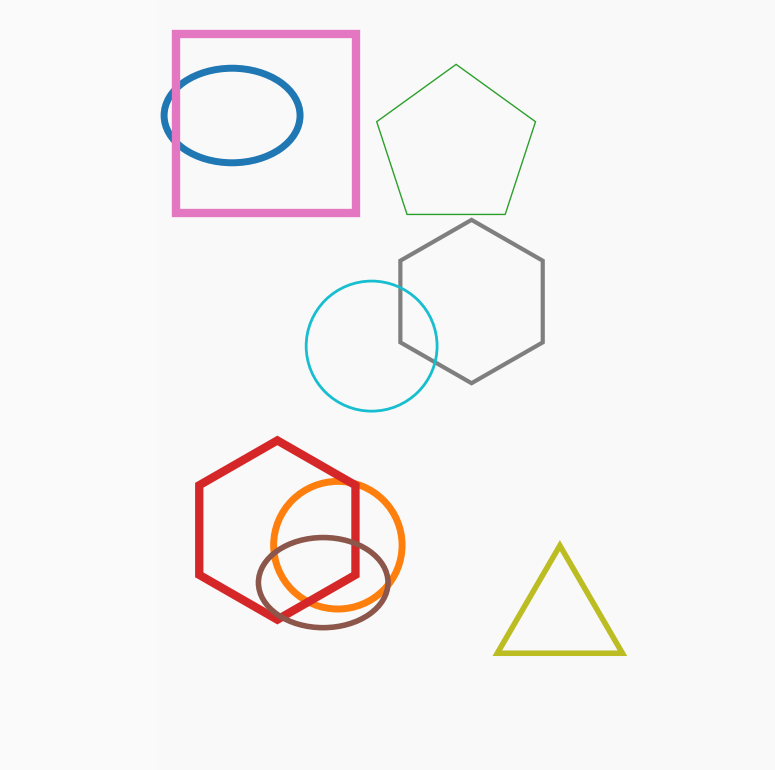[{"shape": "oval", "thickness": 2.5, "radius": 0.44, "center": [0.299, 0.85]}, {"shape": "circle", "thickness": 2.5, "radius": 0.41, "center": [0.436, 0.292]}, {"shape": "pentagon", "thickness": 0.5, "radius": 0.54, "center": [0.589, 0.809]}, {"shape": "hexagon", "thickness": 3, "radius": 0.58, "center": [0.358, 0.312]}, {"shape": "oval", "thickness": 2, "radius": 0.42, "center": [0.417, 0.243]}, {"shape": "square", "thickness": 3, "radius": 0.58, "center": [0.343, 0.84]}, {"shape": "hexagon", "thickness": 1.5, "radius": 0.53, "center": [0.608, 0.608]}, {"shape": "triangle", "thickness": 2, "radius": 0.47, "center": [0.722, 0.198]}, {"shape": "circle", "thickness": 1, "radius": 0.42, "center": [0.48, 0.551]}]